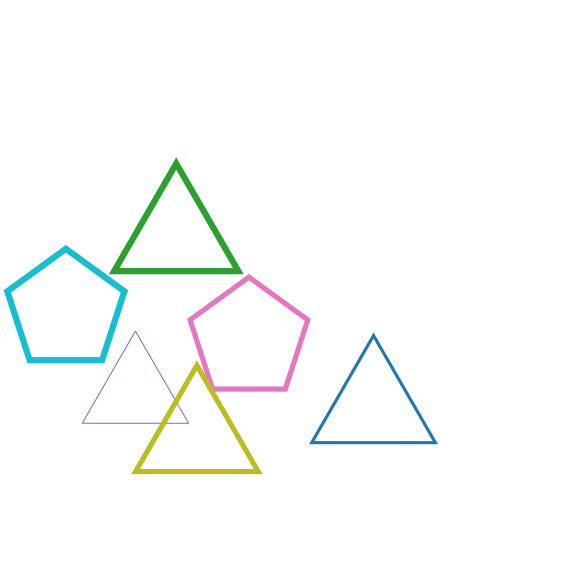[{"shape": "triangle", "thickness": 1.5, "radius": 0.62, "center": [0.647, 0.294]}, {"shape": "triangle", "thickness": 3, "radius": 0.62, "center": [0.305, 0.592]}, {"shape": "triangle", "thickness": 0.5, "radius": 0.53, "center": [0.235, 0.319]}, {"shape": "pentagon", "thickness": 2.5, "radius": 0.54, "center": [0.431, 0.412]}, {"shape": "triangle", "thickness": 2.5, "radius": 0.61, "center": [0.341, 0.244]}, {"shape": "pentagon", "thickness": 3, "radius": 0.53, "center": [0.114, 0.462]}]